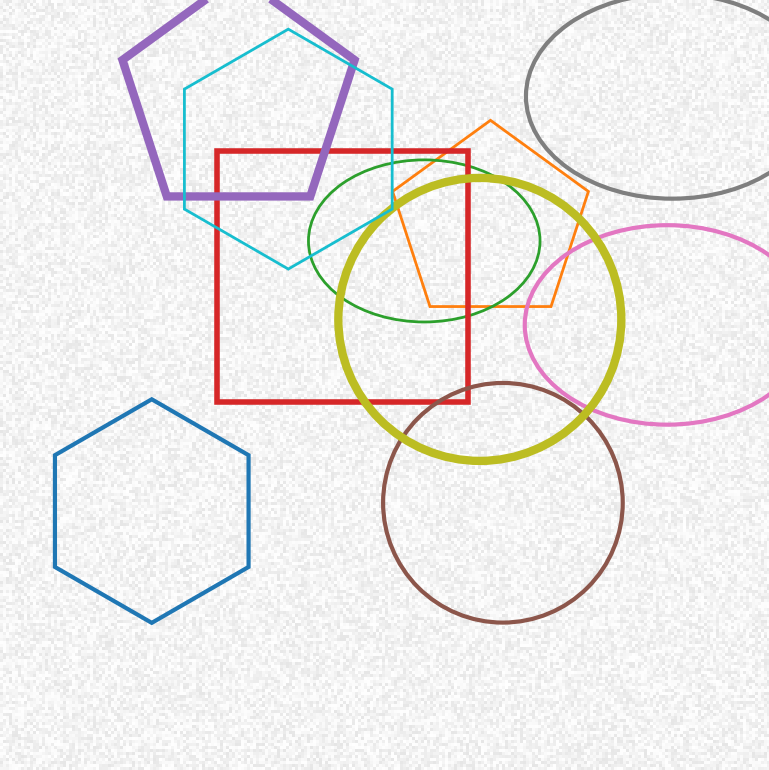[{"shape": "hexagon", "thickness": 1.5, "radius": 0.73, "center": [0.197, 0.336]}, {"shape": "pentagon", "thickness": 1, "radius": 0.67, "center": [0.637, 0.71]}, {"shape": "oval", "thickness": 1, "radius": 0.75, "center": [0.551, 0.687]}, {"shape": "square", "thickness": 2, "radius": 0.81, "center": [0.444, 0.641]}, {"shape": "pentagon", "thickness": 3, "radius": 0.79, "center": [0.31, 0.873]}, {"shape": "circle", "thickness": 1.5, "radius": 0.78, "center": [0.653, 0.347]}, {"shape": "oval", "thickness": 1.5, "radius": 0.93, "center": [0.867, 0.578]}, {"shape": "oval", "thickness": 1.5, "radius": 0.95, "center": [0.873, 0.875]}, {"shape": "circle", "thickness": 3, "radius": 0.92, "center": [0.623, 0.585]}, {"shape": "hexagon", "thickness": 1, "radius": 0.78, "center": [0.374, 0.806]}]